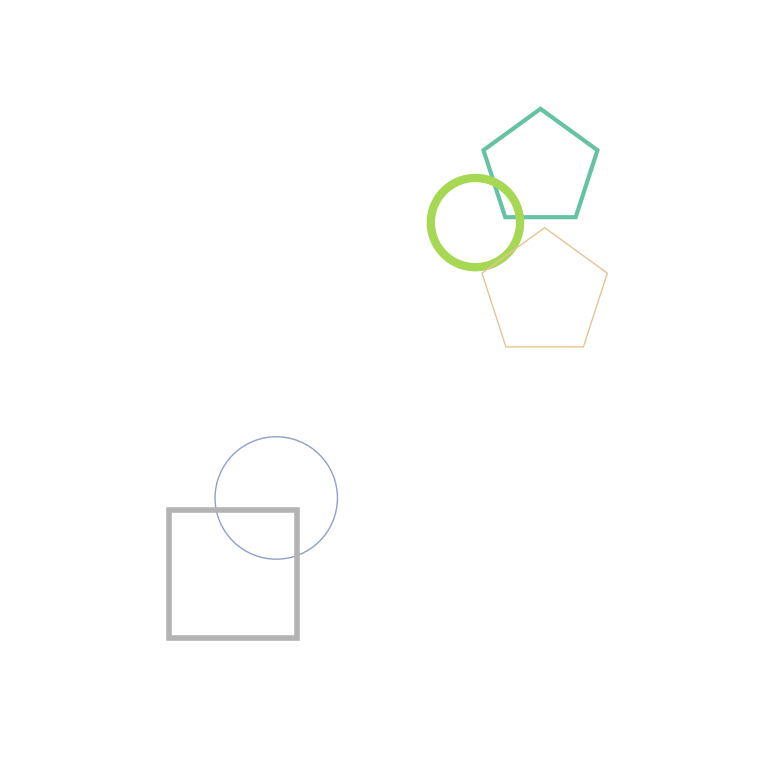[{"shape": "pentagon", "thickness": 1.5, "radius": 0.39, "center": [0.702, 0.781]}, {"shape": "circle", "thickness": 0.5, "radius": 0.4, "center": [0.359, 0.353]}, {"shape": "circle", "thickness": 3, "radius": 0.29, "center": [0.617, 0.711]}, {"shape": "pentagon", "thickness": 0.5, "radius": 0.43, "center": [0.707, 0.619]}, {"shape": "square", "thickness": 2, "radius": 0.41, "center": [0.303, 0.255]}]